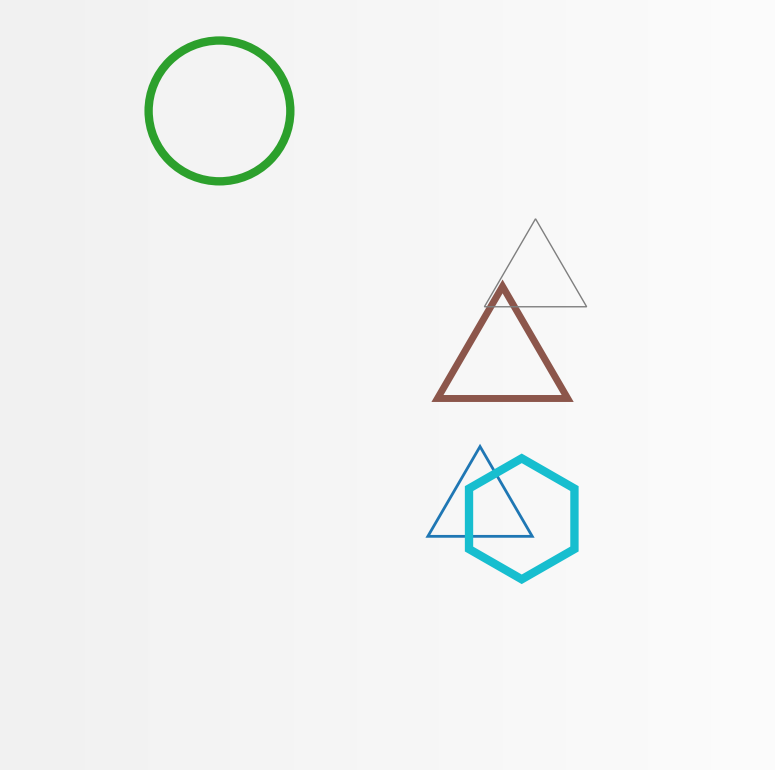[{"shape": "triangle", "thickness": 1, "radius": 0.39, "center": [0.619, 0.342]}, {"shape": "circle", "thickness": 3, "radius": 0.46, "center": [0.283, 0.856]}, {"shape": "triangle", "thickness": 2.5, "radius": 0.49, "center": [0.648, 0.531]}, {"shape": "triangle", "thickness": 0.5, "radius": 0.38, "center": [0.691, 0.64]}, {"shape": "hexagon", "thickness": 3, "radius": 0.39, "center": [0.673, 0.326]}]